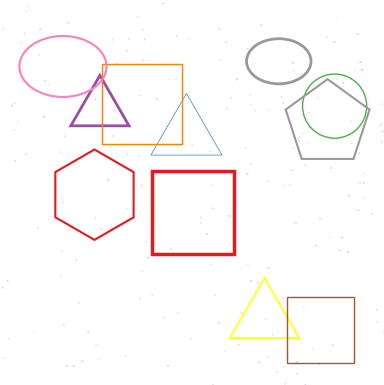[{"shape": "square", "thickness": 2.5, "radius": 0.54, "center": [0.501, 0.448]}, {"shape": "hexagon", "thickness": 1.5, "radius": 0.59, "center": [0.245, 0.494]}, {"shape": "triangle", "thickness": 0.5, "radius": 0.53, "center": [0.484, 0.651]}, {"shape": "circle", "thickness": 1, "radius": 0.42, "center": [0.869, 0.724]}, {"shape": "triangle", "thickness": 2, "radius": 0.44, "center": [0.26, 0.717]}, {"shape": "square", "thickness": 1, "radius": 0.52, "center": [0.37, 0.73]}, {"shape": "triangle", "thickness": 1.5, "radius": 0.52, "center": [0.687, 0.174]}, {"shape": "square", "thickness": 1, "radius": 0.43, "center": [0.832, 0.143]}, {"shape": "oval", "thickness": 1.5, "radius": 0.57, "center": [0.163, 0.827]}, {"shape": "oval", "thickness": 2, "radius": 0.42, "center": [0.724, 0.841]}, {"shape": "pentagon", "thickness": 1.5, "radius": 0.57, "center": [0.851, 0.68]}]